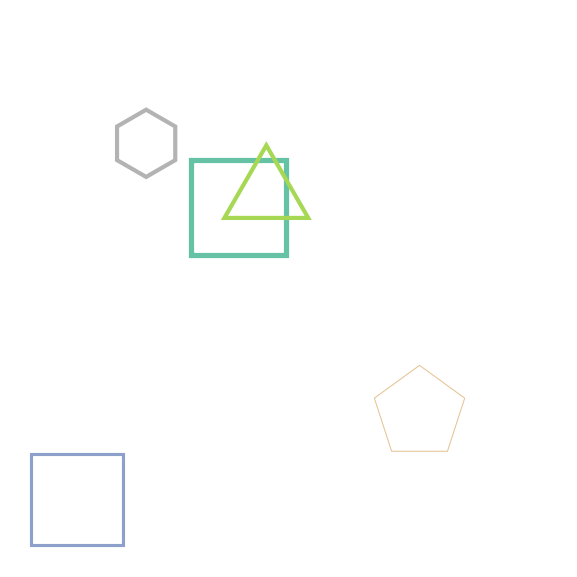[{"shape": "square", "thickness": 2.5, "radius": 0.41, "center": [0.413, 0.64]}, {"shape": "square", "thickness": 1.5, "radius": 0.4, "center": [0.133, 0.134]}, {"shape": "triangle", "thickness": 2, "radius": 0.42, "center": [0.461, 0.664]}, {"shape": "pentagon", "thickness": 0.5, "radius": 0.41, "center": [0.726, 0.284]}, {"shape": "hexagon", "thickness": 2, "radius": 0.29, "center": [0.253, 0.751]}]